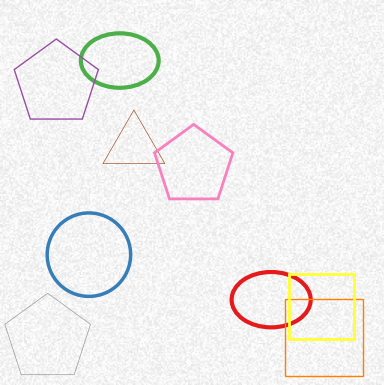[{"shape": "oval", "thickness": 3, "radius": 0.51, "center": [0.704, 0.222]}, {"shape": "circle", "thickness": 2.5, "radius": 0.54, "center": [0.231, 0.339]}, {"shape": "oval", "thickness": 3, "radius": 0.51, "center": [0.311, 0.843]}, {"shape": "pentagon", "thickness": 1, "radius": 0.57, "center": [0.146, 0.784]}, {"shape": "square", "thickness": 1, "radius": 0.5, "center": [0.842, 0.124]}, {"shape": "square", "thickness": 2, "radius": 0.42, "center": [0.835, 0.203]}, {"shape": "triangle", "thickness": 0.5, "radius": 0.46, "center": [0.348, 0.621]}, {"shape": "pentagon", "thickness": 2, "radius": 0.53, "center": [0.503, 0.57]}, {"shape": "pentagon", "thickness": 0.5, "radius": 0.58, "center": [0.124, 0.121]}]